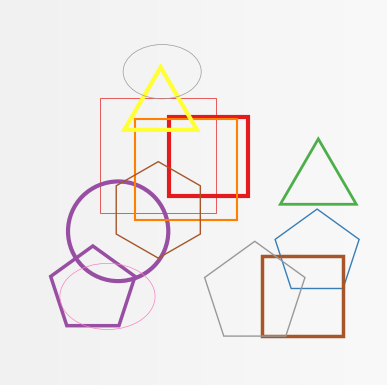[{"shape": "square", "thickness": 3, "radius": 0.51, "center": [0.538, 0.593]}, {"shape": "square", "thickness": 0.5, "radius": 0.74, "center": [0.408, 0.596]}, {"shape": "pentagon", "thickness": 1, "radius": 0.57, "center": [0.818, 0.343]}, {"shape": "triangle", "thickness": 2, "radius": 0.57, "center": [0.821, 0.526]}, {"shape": "pentagon", "thickness": 2.5, "radius": 0.57, "center": [0.24, 0.247]}, {"shape": "circle", "thickness": 3, "radius": 0.65, "center": [0.305, 0.399]}, {"shape": "square", "thickness": 1.5, "radius": 0.66, "center": [0.48, 0.56]}, {"shape": "triangle", "thickness": 3, "radius": 0.54, "center": [0.415, 0.717]}, {"shape": "square", "thickness": 2.5, "radius": 0.52, "center": [0.781, 0.232]}, {"shape": "hexagon", "thickness": 1, "radius": 0.63, "center": [0.408, 0.455]}, {"shape": "oval", "thickness": 0.5, "radius": 0.61, "center": [0.277, 0.23]}, {"shape": "oval", "thickness": 0.5, "radius": 0.5, "center": [0.418, 0.814]}, {"shape": "pentagon", "thickness": 1, "radius": 0.68, "center": [0.658, 0.237]}]